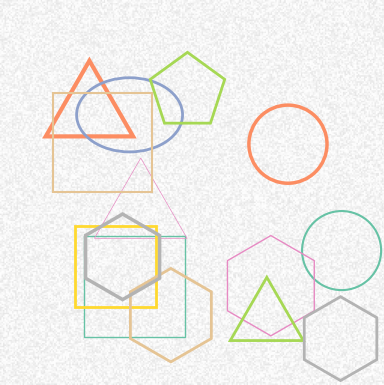[{"shape": "square", "thickness": 1, "radius": 0.65, "center": [0.35, 0.256]}, {"shape": "circle", "thickness": 1.5, "radius": 0.51, "center": [0.887, 0.349]}, {"shape": "triangle", "thickness": 3, "radius": 0.65, "center": [0.232, 0.711]}, {"shape": "circle", "thickness": 2.5, "radius": 0.51, "center": [0.748, 0.626]}, {"shape": "oval", "thickness": 2, "radius": 0.69, "center": [0.337, 0.702]}, {"shape": "hexagon", "thickness": 1, "radius": 0.65, "center": [0.704, 0.258]}, {"shape": "triangle", "thickness": 0.5, "radius": 0.69, "center": [0.366, 0.45]}, {"shape": "pentagon", "thickness": 2, "radius": 0.51, "center": [0.487, 0.762]}, {"shape": "triangle", "thickness": 2, "radius": 0.55, "center": [0.693, 0.17]}, {"shape": "square", "thickness": 2, "radius": 0.52, "center": [0.3, 0.307]}, {"shape": "hexagon", "thickness": 2, "radius": 0.61, "center": [0.444, 0.181]}, {"shape": "square", "thickness": 1.5, "radius": 0.64, "center": [0.265, 0.63]}, {"shape": "hexagon", "thickness": 2, "radius": 0.54, "center": [0.885, 0.12]}, {"shape": "hexagon", "thickness": 2.5, "radius": 0.56, "center": [0.318, 0.333]}]